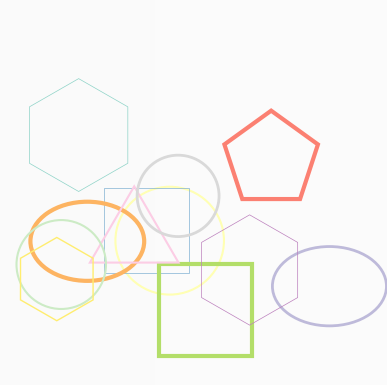[{"shape": "hexagon", "thickness": 0.5, "radius": 0.73, "center": [0.203, 0.649]}, {"shape": "circle", "thickness": 1.5, "radius": 0.7, "center": [0.438, 0.375]}, {"shape": "oval", "thickness": 2, "radius": 0.74, "center": [0.85, 0.257]}, {"shape": "pentagon", "thickness": 3, "radius": 0.63, "center": [0.7, 0.586]}, {"shape": "square", "thickness": 0.5, "radius": 0.55, "center": [0.379, 0.401]}, {"shape": "oval", "thickness": 3, "radius": 0.73, "center": [0.225, 0.373]}, {"shape": "square", "thickness": 3, "radius": 0.6, "center": [0.529, 0.195]}, {"shape": "triangle", "thickness": 1.5, "radius": 0.66, "center": [0.346, 0.384]}, {"shape": "circle", "thickness": 2, "radius": 0.53, "center": [0.46, 0.491]}, {"shape": "hexagon", "thickness": 0.5, "radius": 0.72, "center": [0.644, 0.299]}, {"shape": "circle", "thickness": 1.5, "radius": 0.58, "center": [0.158, 0.313]}, {"shape": "hexagon", "thickness": 1, "radius": 0.54, "center": [0.147, 0.275]}]